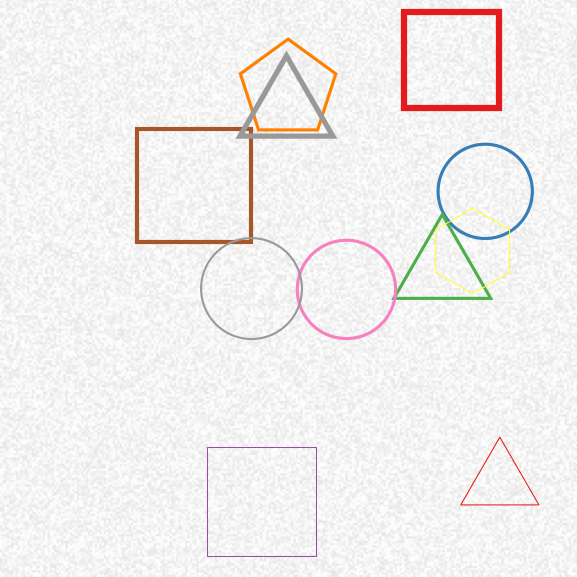[{"shape": "triangle", "thickness": 0.5, "radius": 0.39, "center": [0.865, 0.164]}, {"shape": "square", "thickness": 3, "radius": 0.41, "center": [0.782, 0.896]}, {"shape": "circle", "thickness": 1.5, "radius": 0.41, "center": [0.84, 0.668]}, {"shape": "triangle", "thickness": 1.5, "radius": 0.48, "center": [0.766, 0.531]}, {"shape": "square", "thickness": 0.5, "radius": 0.47, "center": [0.452, 0.131]}, {"shape": "pentagon", "thickness": 1.5, "radius": 0.43, "center": [0.499, 0.844]}, {"shape": "hexagon", "thickness": 0.5, "radius": 0.37, "center": [0.818, 0.564]}, {"shape": "square", "thickness": 2, "radius": 0.49, "center": [0.336, 0.678]}, {"shape": "circle", "thickness": 1.5, "radius": 0.43, "center": [0.6, 0.498]}, {"shape": "circle", "thickness": 1, "radius": 0.44, "center": [0.436, 0.499]}, {"shape": "triangle", "thickness": 2.5, "radius": 0.46, "center": [0.496, 0.81]}]